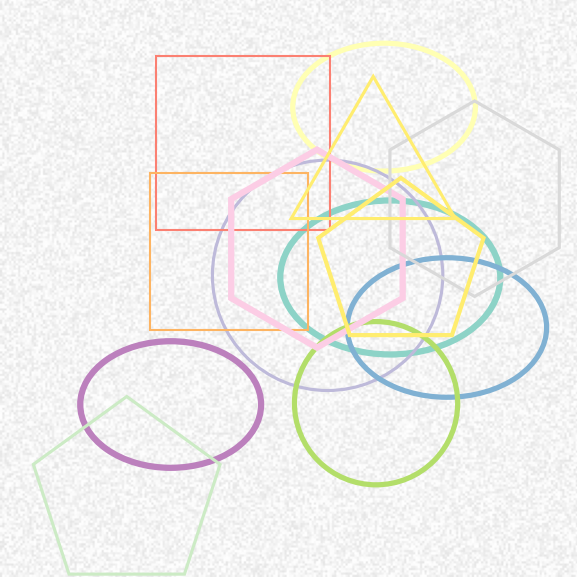[{"shape": "oval", "thickness": 3, "radius": 0.95, "center": [0.676, 0.519]}, {"shape": "oval", "thickness": 2.5, "radius": 0.79, "center": [0.665, 0.814]}, {"shape": "circle", "thickness": 1.5, "radius": 1.0, "center": [0.567, 0.522]}, {"shape": "square", "thickness": 1, "radius": 0.75, "center": [0.42, 0.752]}, {"shape": "oval", "thickness": 2.5, "radius": 0.86, "center": [0.774, 0.432]}, {"shape": "square", "thickness": 1, "radius": 0.68, "center": [0.396, 0.564]}, {"shape": "circle", "thickness": 2.5, "radius": 0.71, "center": [0.651, 0.301]}, {"shape": "hexagon", "thickness": 3, "radius": 0.86, "center": [0.549, 0.569]}, {"shape": "hexagon", "thickness": 1.5, "radius": 0.85, "center": [0.822, 0.655]}, {"shape": "oval", "thickness": 3, "radius": 0.78, "center": [0.296, 0.299]}, {"shape": "pentagon", "thickness": 1.5, "radius": 0.85, "center": [0.219, 0.142]}, {"shape": "pentagon", "thickness": 2, "radius": 0.75, "center": [0.694, 0.541]}, {"shape": "triangle", "thickness": 1.5, "radius": 0.82, "center": [0.646, 0.703]}]